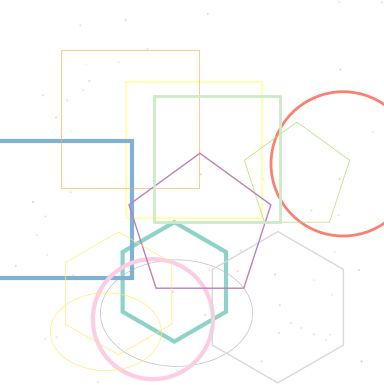[{"shape": "hexagon", "thickness": 3, "radius": 0.78, "center": [0.453, 0.268]}, {"shape": "square", "thickness": 1.5, "radius": 0.88, "center": [0.503, 0.611]}, {"shape": "oval", "thickness": 0.5, "radius": 0.99, "center": [0.459, 0.187]}, {"shape": "circle", "thickness": 2, "radius": 0.94, "center": [0.891, 0.574]}, {"shape": "square", "thickness": 3, "radius": 0.89, "center": [0.163, 0.456]}, {"shape": "square", "thickness": 0.5, "radius": 0.9, "center": [0.337, 0.69]}, {"shape": "pentagon", "thickness": 0.5, "radius": 0.72, "center": [0.771, 0.539]}, {"shape": "circle", "thickness": 3, "radius": 0.78, "center": [0.397, 0.171]}, {"shape": "hexagon", "thickness": 1, "radius": 0.98, "center": [0.722, 0.202]}, {"shape": "pentagon", "thickness": 1, "radius": 0.97, "center": [0.519, 0.408]}, {"shape": "square", "thickness": 2, "radius": 0.82, "center": [0.563, 0.587]}, {"shape": "hexagon", "thickness": 0.5, "radius": 0.8, "center": [0.308, 0.238]}, {"shape": "oval", "thickness": 0.5, "radius": 0.72, "center": [0.275, 0.138]}]